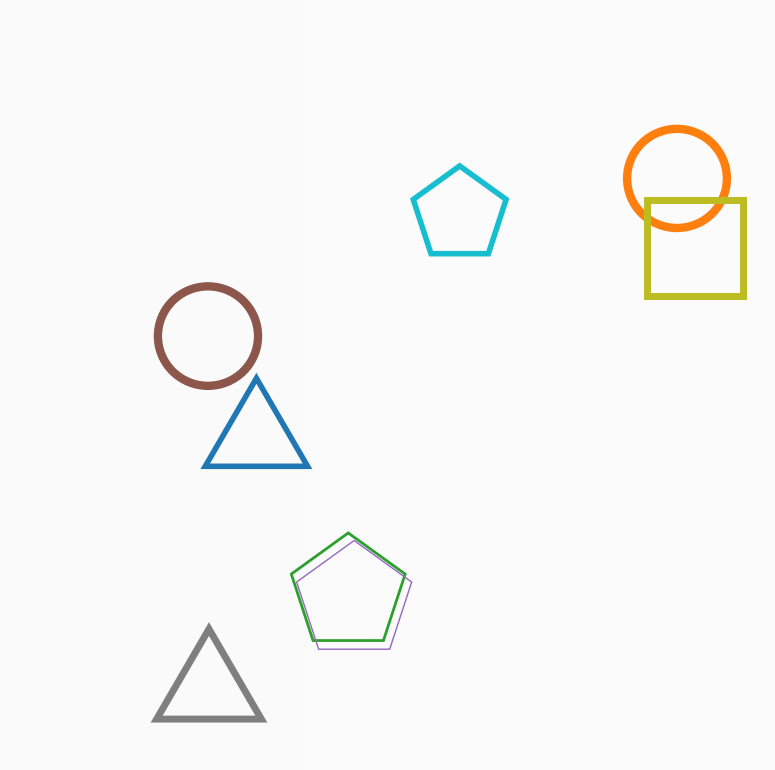[{"shape": "triangle", "thickness": 2, "radius": 0.38, "center": [0.331, 0.433]}, {"shape": "circle", "thickness": 3, "radius": 0.32, "center": [0.874, 0.768]}, {"shape": "pentagon", "thickness": 1, "radius": 0.39, "center": [0.449, 0.231]}, {"shape": "pentagon", "thickness": 0.5, "radius": 0.39, "center": [0.457, 0.22]}, {"shape": "circle", "thickness": 3, "radius": 0.32, "center": [0.268, 0.564]}, {"shape": "triangle", "thickness": 2.5, "radius": 0.39, "center": [0.27, 0.105]}, {"shape": "square", "thickness": 2.5, "radius": 0.31, "center": [0.897, 0.678]}, {"shape": "pentagon", "thickness": 2, "radius": 0.31, "center": [0.593, 0.722]}]